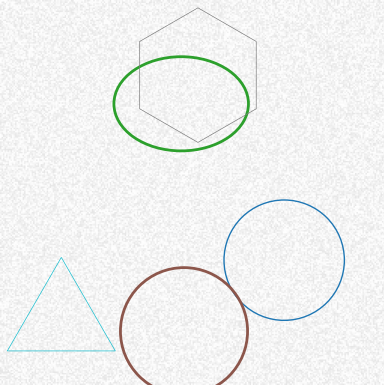[{"shape": "circle", "thickness": 1, "radius": 0.78, "center": [0.738, 0.324]}, {"shape": "oval", "thickness": 2, "radius": 0.87, "center": [0.471, 0.73]}, {"shape": "circle", "thickness": 2, "radius": 0.83, "center": [0.478, 0.14]}, {"shape": "hexagon", "thickness": 0.5, "radius": 0.87, "center": [0.514, 0.805]}, {"shape": "triangle", "thickness": 0.5, "radius": 0.81, "center": [0.159, 0.169]}]